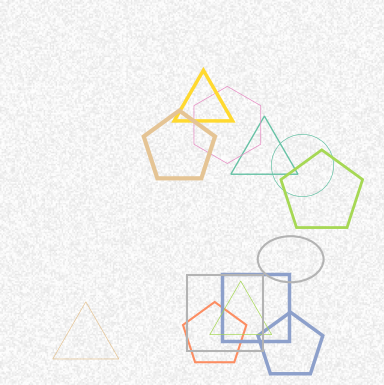[{"shape": "triangle", "thickness": 1, "radius": 0.5, "center": [0.687, 0.598]}, {"shape": "circle", "thickness": 0.5, "radius": 0.4, "center": [0.786, 0.57]}, {"shape": "pentagon", "thickness": 1.5, "radius": 0.43, "center": [0.558, 0.129]}, {"shape": "square", "thickness": 2.5, "radius": 0.43, "center": [0.663, 0.201]}, {"shape": "pentagon", "thickness": 2.5, "radius": 0.44, "center": [0.754, 0.101]}, {"shape": "hexagon", "thickness": 0.5, "radius": 0.5, "center": [0.59, 0.675]}, {"shape": "triangle", "thickness": 0.5, "radius": 0.46, "center": [0.625, 0.177]}, {"shape": "pentagon", "thickness": 2, "radius": 0.56, "center": [0.836, 0.499]}, {"shape": "triangle", "thickness": 2.5, "radius": 0.44, "center": [0.528, 0.73]}, {"shape": "triangle", "thickness": 0.5, "radius": 0.5, "center": [0.223, 0.117]}, {"shape": "pentagon", "thickness": 3, "radius": 0.49, "center": [0.466, 0.616]}, {"shape": "square", "thickness": 1.5, "radius": 0.5, "center": [0.584, 0.187]}, {"shape": "oval", "thickness": 1.5, "radius": 0.43, "center": [0.755, 0.327]}]